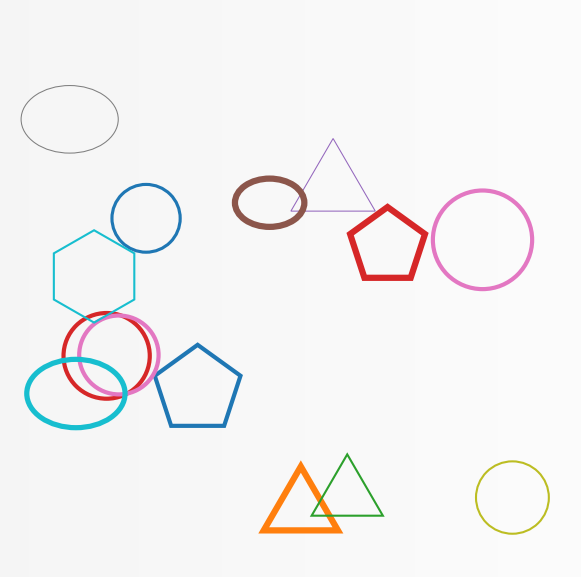[{"shape": "pentagon", "thickness": 2, "radius": 0.39, "center": [0.34, 0.324]}, {"shape": "circle", "thickness": 1.5, "radius": 0.29, "center": [0.251, 0.621]}, {"shape": "triangle", "thickness": 3, "radius": 0.37, "center": [0.518, 0.118]}, {"shape": "triangle", "thickness": 1, "radius": 0.35, "center": [0.597, 0.142]}, {"shape": "pentagon", "thickness": 3, "radius": 0.34, "center": [0.667, 0.573]}, {"shape": "circle", "thickness": 2, "radius": 0.37, "center": [0.183, 0.383]}, {"shape": "triangle", "thickness": 0.5, "radius": 0.42, "center": [0.573, 0.675]}, {"shape": "oval", "thickness": 3, "radius": 0.3, "center": [0.464, 0.648]}, {"shape": "circle", "thickness": 2, "radius": 0.43, "center": [0.83, 0.584]}, {"shape": "circle", "thickness": 2, "radius": 0.34, "center": [0.205, 0.384]}, {"shape": "oval", "thickness": 0.5, "radius": 0.42, "center": [0.12, 0.793]}, {"shape": "circle", "thickness": 1, "radius": 0.31, "center": [0.882, 0.138]}, {"shape": "hexagon", "thickness": 1, "radius": 0.4, "center": [0.162, 0.52]}, {"shape": "oval", "thickness": 2.5, "radius": 0.42, "center": [0.131, 0.318]}]